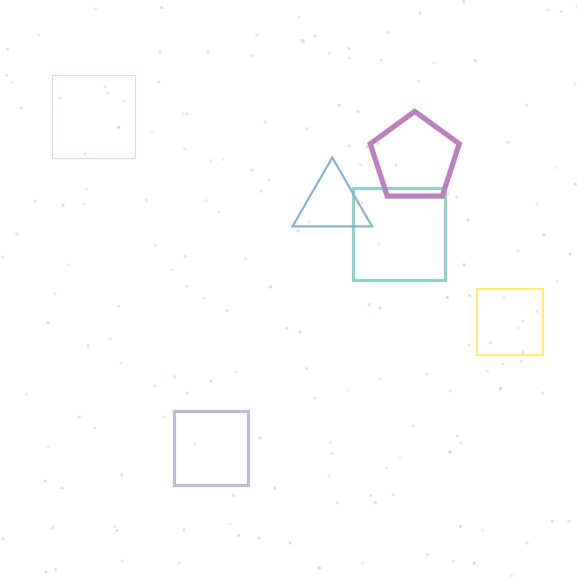[{"shape": "square", "thickness": 1.5, "radius": 0.4, "center": [0.691, 0.594]}, {"shape": "square", "thickness": 1.5, "radius": 0.32, "center": [0.366, 0.223]}, {"shape": "triangle", "thickness": 1, "radius": 0.4, "center": [0.575, 0.647]}, {"shape": "square", "thickness": 0.5, "radius": 0.36, "center": [0.162, 0.798]}, {"shape": "pentagon", "thickness": 2.5, "radius": 0.41, "center": [0.718, 0.725]}, {"shape": "square", "thickness": 1, "radius": 0.29, "center": [0.883, 0.442]}]